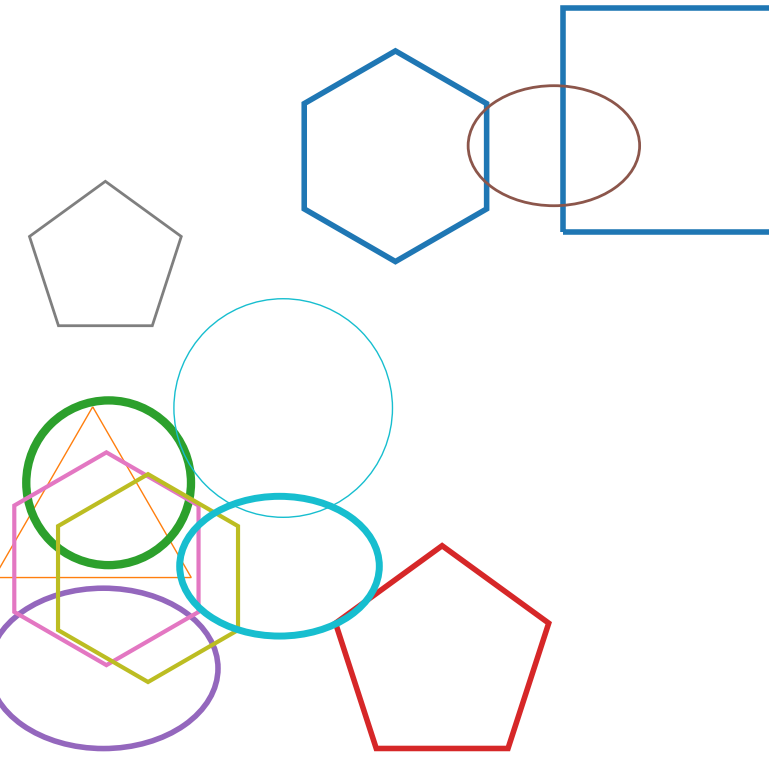[{"shape": "square", "thickness": 2, "radius": 0.73, "center": [0.877, 0.844]}, {"shape": "hexagon", "thickness": 2, "radius": 0.68, "center": [0.514, 0.797]}, {"shape": "triangle", "thickness": 0.5, "radius": 0.74, "center": [0.12, 0.324]}, {"shape": "circle", "thickness": 3, "radius": 0.53, "center": [0.141, 0.373]}, {"shape": "pentagon", "thickness": 2, "radius": 0.73, "center": [0.574, 0.146]}, {"shape": "oval", "thickness": 2, "radius": 0.74, "center": [0.134, 0.132]}, {"shape": "oval", "thickness": 1, "radius": 0.56, "center": [0.719, 0.811]}, {"shape": "hexagon", "thickness": 1.5, "radius": 0.69, "center": [0.138, 0.274]}, {"shape": "pentagon", "thickness": 1, "radius": 0.52, "center": [0.137, 0.661]}, {"shape": "hexagon", "thickness": 1.5, "radius": 0.67, "center": [0.192, 0.249]}, {"shape": "circle", "thickness": 0.5, "radius": 0.71, "center": [0.368, 0.47]}, {"shape": "oval", "thickness": 2.5, "radius": 0.65, "center": [0.363, 0.265]}]